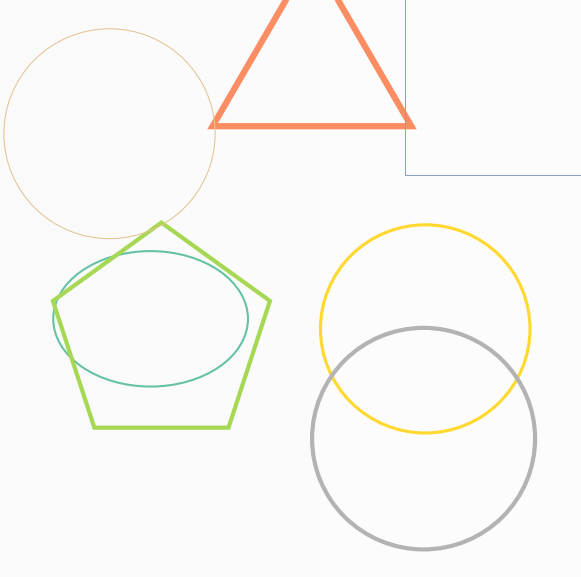[{"shape": "oval", "thickness": 1, "radius": 0.84, "center": [0.259, 0.447]}, {"shape": "triangle", "thickness": 3, "radius": 0.99, "center": [0.537, 0.879]}, {"shape": "square", "thickness": 0.5, "radius": 0.89, "center": [0.876, 0.875]}, {"shape": "pentagon", "thickness": 2, "radius": 0.98, "center": [0.278, 0.417]}, {"shape": "circle", "thickness": 1.5, "radius": 0.9, "center": [0.732, 0.43]}, {"shape": "circle", "thickness": 0.5, "radius": 0.91, "center": [0.188, 0.768]}, {"shape": "circle", "thickness": 2, "radius": 0.96, "center": [0.729, 0.24]}]